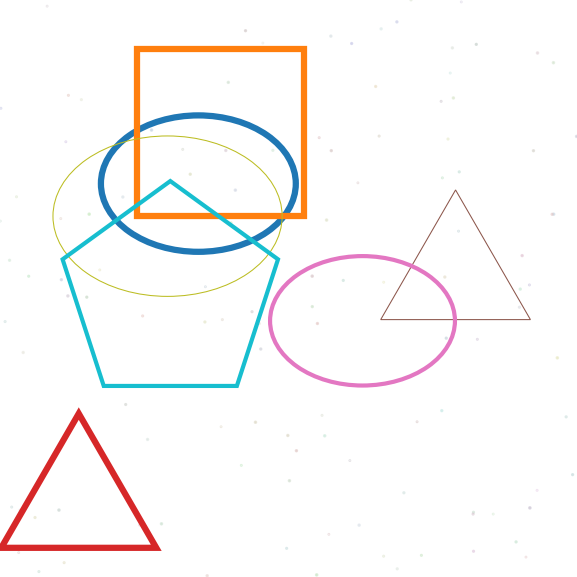[{"shape": "oval", "thickness": 3, "radius": 0.84, "center": [0.343, 0.681]}, {"shape": "square", "thickness": 3, "radius": 0.72, "center": [0.382, 0.769]}, {"shape": "triangle", "thickness": 3, "radius": 0.77, "center": [0.136, 0.128]}, {"shape": "triangle", "thickness": 0.5, "radius": 0.75, "center": [0.789, 0.521]}, {"shape": "oval", "thickness": 2, "radius": 0.8, "center": [0.628, 0.444]}, {"shape": "oval", "thickness": 0.5, "radius": 0.99, "center": [0.29, 0.625]}, {"shape": "pentagon", "thickness": 2, "radius": 0.98, "center": [0.295, 0.489]}]